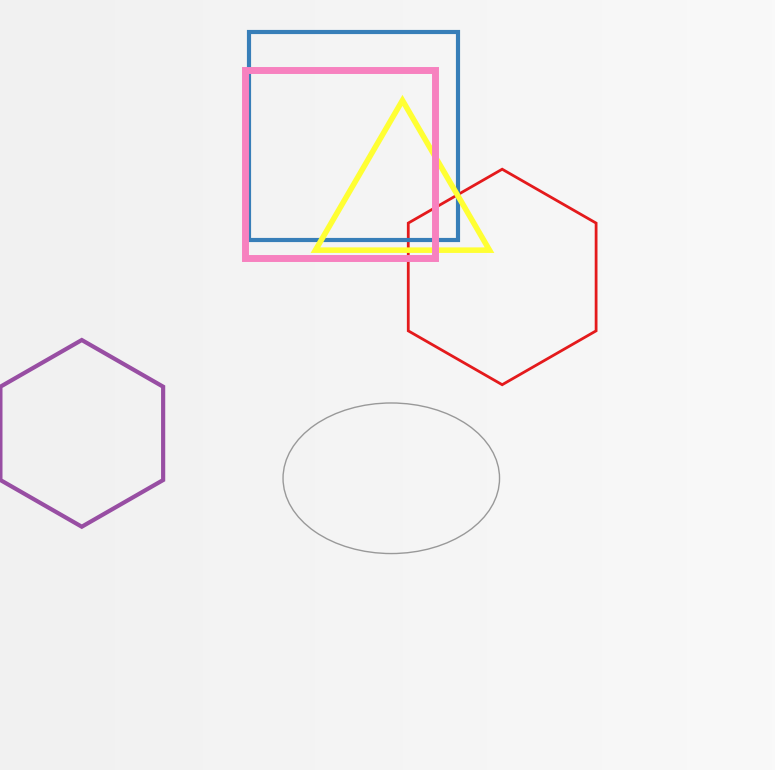[{"shape": "hexagon", "thickness": 1, "radius": 0.7, "center": [0.648, 0.64]}, {"shape": "square", "thickness": 1.5, "radius": 0.67, "center": [0.457, 0.823]}, {"shape": "hexagon", "thickness": 1.5, "radius": 0.61, "center": [0.106, 0.437]}, {"shape": "triangle", "thickness": 2, "radius": 0.65, "center": [0.519, 0.74]}, {"shape": "square", "thickness": 2.5, "radius": 0.61, "center": [0.439, 0.787]}, {"shape": "oval", "thickness": 0.5, "radius": 0.7, "center": [0.505, 0.379]}]